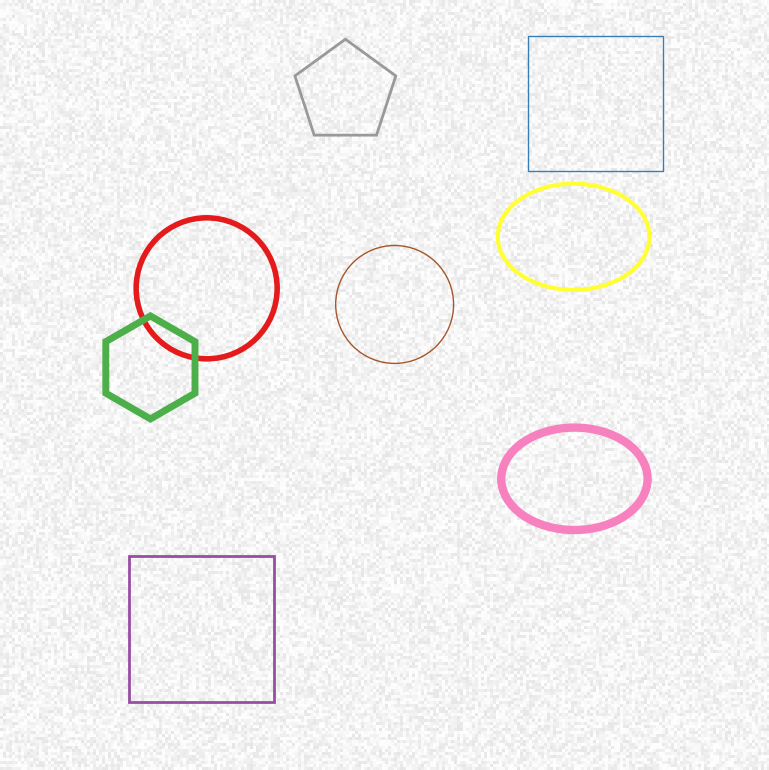[{"shape": "circle", "thickness": 2, "radius": 0.46, "center": [0.268, 0.626]}, {"shape": "square", "thickness": 0.5, "radius": 0.44, "center": [0.774, 0.865]}, {"shape": "hexagon", "thickness": 2.5, "radius": 0.33, "center": [0.195, 0.523]}, {"shape": "square", "thickness": 1, "radius": 0.47, "center": [0.262, 0.183]}, {"shape": "oval", "thickness": 1.5, "radius": 0.49, "center": [0.745, 0.692]}, {"shape": "circle", "thickness": 0.5, "radius": 0.38, "center": [0.513, 0.605]}, {"shape": "oval", "thickness": 3, "radius": 0.48, "center": [0.746, 0.378]}, {"shape": "pentagon", "thickness": 1, "radius": 0.34, "center": [0.449, 0.88]}]